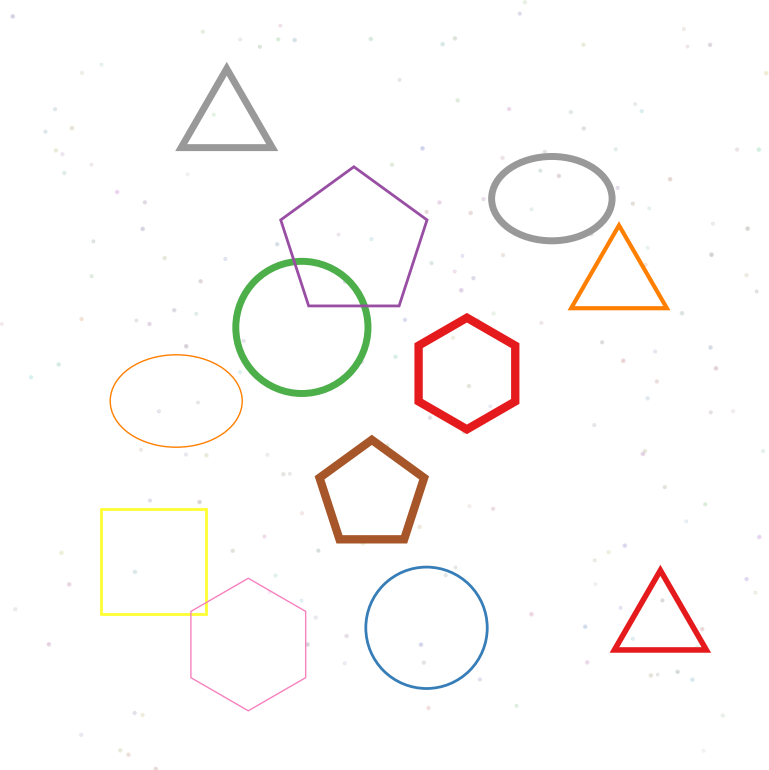[{"shape": "triangle", "thickness": 2, "radius": 0.34, "center": [0.858, 0.19]}, {"shape": "hexagon", "thickness": 3, "radius": 0.36, "center": [0.606, 0.515]}, {"shape": "circle", "thickness": 1, "radius": 0.39, "center": [0.554, 0.185]}, {"shape": "circle", "thickness": 2.5, "radius": 0.43, "center": [0.392, 0.575]}, {"shape": "pentagon", "thickness": 1, "radius": 0.5, "center": [0.46, 0.684]}, {"shape": "triangle", "thickness": 1.5, "radius": 0.36, "center": [0.804, 0.636]}, {"shape": "oval", "thickness": 0.5, "radius": 0.43, "center": [0.229, 0.479]}, {"shape": "square", "thickness": 1, "radius": 0.34, "center": [0.2, 0.27]}, {"shape": "pentagon", "thickness": 3, "radius": 0.36, "center": [0.483, 0.357]}, {"shape": "hexagon", "thickness": 0.5, "radius": 0.43, "center": [0.322, 0.163]}, {"shape": "triangle", "thickness": 2.5, "radius": 0.34, "center": [0.294, 0.842]}, {"shape": "oval", "thickness": 2.5, "radius": 0.39, "center": [0.717, 0.742]}]